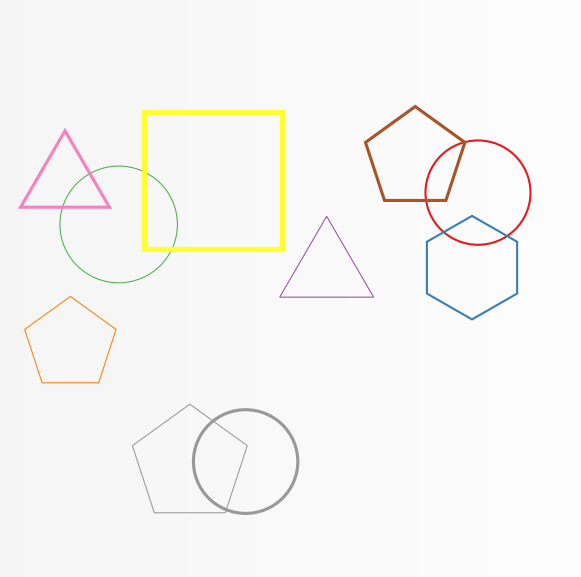[{"shape": "circle", "thickness": 1, "radius": 0.45, "center": [0.822, 0.666]}, {"shape": "hexagon", "thickness": 1, "radius": 0.45, "center": [0.812, 0.536]}, {"shape": "circle", "thickness": 0.5, "radius": 0.51, "center": [0.204, 0.61]}, {"shape": "triangle", "thickness": 0.5, "radius": 0.47, "center": [0.562, 0.531]}, {"shape": "pentagon", "thickness": 0.5, "radius": 0.41, "center": [0.121, 0.403]}, {"shape": "square", "thickness": 2.5, "radius": 0.59, "center": [0.366, 0.687]}, {"shape": "pentagon", "thickness": 1.5, "radius": 0.45, "center": [0.714, 0.725]}, {"shape": "triangle", "thickness": 1.5, "radius": 0.44, "center": [0.112, 0.684]}, {"shape": "pentagon", "thickness": 0.5, "radius": 0.52, "center": [0.327, 0.195]}, {"shape": "circle", "thickness": 1.5, "radius": 0.45, "center": [0.423, 0.2]}]